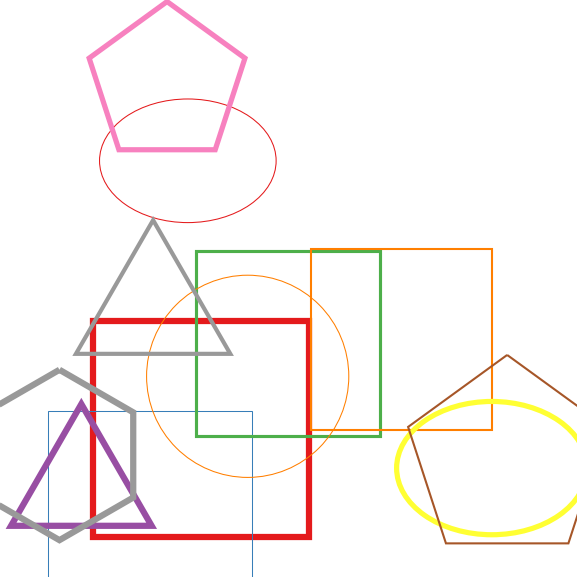[{"shape": "oval", "thickness": 0.5, "radius": 0.76, "center": [0.325, 0.721]}, {"shape": "square", "thickness": 3, "radius": 0.94, "center": [0.348, 0.256]}, {"shape": "square", "thickness": 0.5, "radius": 0.88, "center": [0.26, 0.11]}, {"shape": "square", "thickness": 1.5, "radius": 0.8, "center": [0.498, 0.405]}, {"shape": "triangle", "thickness": 3, "radius": 0.7, "center": [0.141, 0.159]}, {"shape": "circle", "thickness": 0.5, "radius": 0.88, "center": [0.429, 0.348]}, {"shape": "square", "thickness": 1, "radius": 0.78, "center": [0.695, 0.411]}, {"shape": "oval", "thickness": 2.5, "radius": 0.82, "center": [0.852, 0.189]}, {"shape": "pentagon", "thickness": 1, "radius": 0.9, "center": [0.878, 0.204]}, {"shape": "pentagon", "thickness": 2.5, "radius": 0.71, "center": [0.289, 0.855]}, {"shape": "triangle", "thickness": 2, "radius": 0.77, "center": [0.265, 0.464]}, {"shape": "hexagon", "thickness": 3, "radius": 0.74, "center": [0.103, 0.211]}]